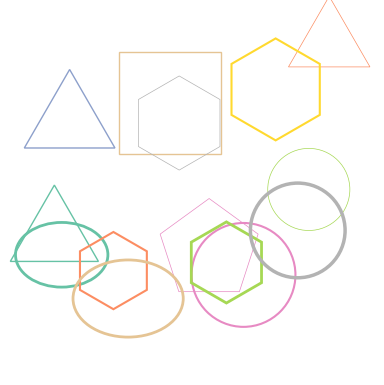[{"shape": "oval", "thickness": 2, "radius": 0.6, "center": [0.16, 0.338]}, {"shape": "triangle", "thickness": 1, "radius": 0.66, "center": [0.141, 0.387]}, {"shape": "triangle", "thickness": 0.5, "radius": 0.61, "center": [0.855, 0.887]}, {"shape": "hexagon", "thickness": 1.5, "radius": 0.5, "center": [0.295, 0.297]}, {"shape": "triangle", "thickness": 1, "radius": 0.68, "center": [0.181, 0.684]}, {"shape": "circle", "thickness": 1.5, "radius": 0.67, "center": [0.632, 0.286]}, {"shape": "pentagon", "thickness": 0.5, "radius": 0.67, "center": [0.543, 0.351]}, {"shape": "circle", "thickness": 0.5, "radius": 0.53, "center": [0.802, 0.508]}, {"shape": "hexagon", "thickness": 2, "radius": 0.53, "center": [0.588, 0.318]}, {"shape": "hexagon", "thickness": 1.5, "radius": 0.66, "center": [0.716, 0.768]}, {"shape": "square", "thickness": 1, "radius": 0.67, "center": [0.442, 0.733]}, {"shape": "oval", "thickness": 2, "radius": 0.72, "center": [0.333, 0.225]}, {"shape": "circle", "thickness": 2.5, "radius": 0.61, "center": [0.773, 0.401]}, {"shape": "hexagon", "thickness": 0.5, "radius": 0.61, "center": [0.465, 0.68]}]